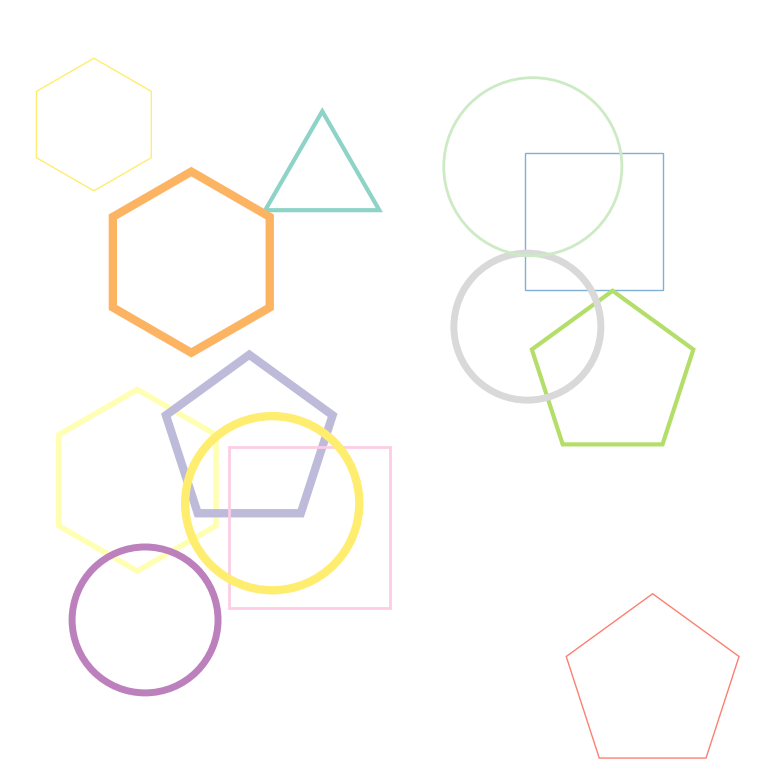[{"shape": "triangle", "thickness": 1.5, "radius": 0.43, "center": [0.419, 0.77]}, {"shape": "hexagon", "thickness": 2, "radius": 0.59, "center": [0.178, 0.376]}, {"shape": "pentagon", "thickness": 3, "radius": 0.57, "center": [0.324, 0.426]}, {"shape": "pentagon", "thickness": 0.5, "radius": 0.59, "center": [0.848, 0.111]}, {"shape": "square", "thickness": 0.5, "radius": 0.45, "center": [0.771, 0.712]}, {"shape": "hexagon", "thickness": 3, "radius": 0.59, "center": [0.248, 0.66]}, {"shape": "pentagon", "thickness": 1.5, "radius": 0.55, "center": [0.796, 0.512]}, {"shape": "square", "thickness": 1, "radius": 0.52, "center": [0.402, 0.315]}, {"shape": "circle", "thickness": 2.5, "radius": 0.48, "center": [0.685, 0.576]}, {"shape": "circle", "thickness": 2.5, "radius": 0.47, "center": [0.188, 0.195]}, {"shape": "circle", "thickness": 1, "radius": 0.58, "center": [0.692, 0.783]}, {"shape": "hexagon", "thickness": 0.5, "radius": 0.43, "center": [0.122, 0.838]}, {"shape": "circle", "thickness": 3, "radius": 0.57, "center": [0.354, 0.346]}]